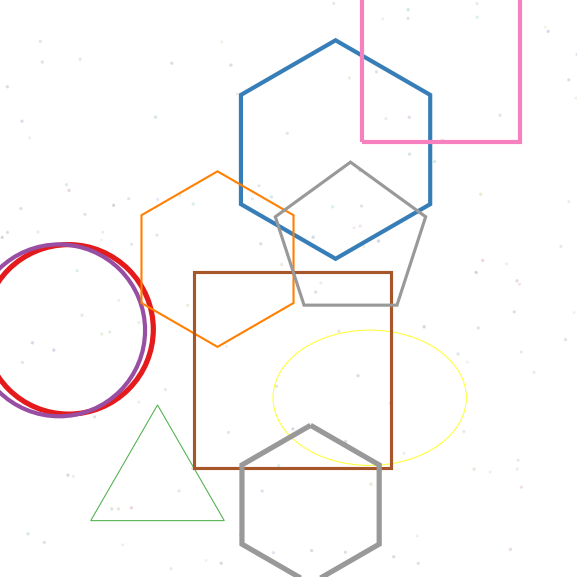[{"shape": "circle", "thickness": 2.5, "radius": 0.73, "center": [0.119, 0.429]}, {"shape": "hexagon", "thickness": 2, "radius": 0.95, "center": [0.581, 0.74]}, {"shape": "triangle", "thickness": 0.5, "radius": 0.67, "center": [0.273, 0.164]}, {"shape": "circle", "thickness": 2, "radius": 0.74, "center": [0.102, 0.427]}, {"shape": "hexagon", "thickness": 1, "radius": 0.76, "center": [0.377, 0.55]}, {"shape": "oval", "thickness": 0.5, "radius": 0.84, "center": [0.64, 0.31]}, {"shape": "square", "thickness": 1.5, "radius": 0.85, "center": [0.506, 0.359]}, {"shape": "square", "thickness": 2, "radius": 0.69, "center": [0.763, 0.89]}, {"shape": "hexagon", "thickness": 2.5, "radius": 0.69, "center": [0.538, 0.125]}, {"shape": "pentagon", "thickness": 1.5, "radius": 0.68, "center": [0.607, 0.581]}]